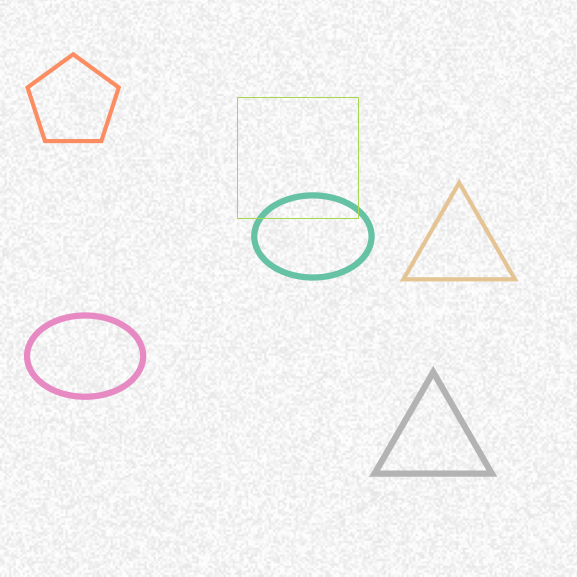[{"shape": "oval", "thickness": 3, "radius": 0.51, "center": [0.542, 0.59]}, {"shape": "pentagon", "thickness": 2, "radius": 0.42, "center": [0.127, 0.822]}, {"shape": "oval", "thickness": 3, "radius": 0.5, "center": [0.147, 0.382]}, {"shape": "square", "thickness": 0.5, "radius": 0.53, "center": [0.515, 0.726]}, {"shape": "triangle", "thickness": 2, "radius": 0.56, "center": [0.795, 0.571]}, {"shape": "triangle", "thickness": 3, "radius": 0.59, "center": [0.75, 0.238]}]